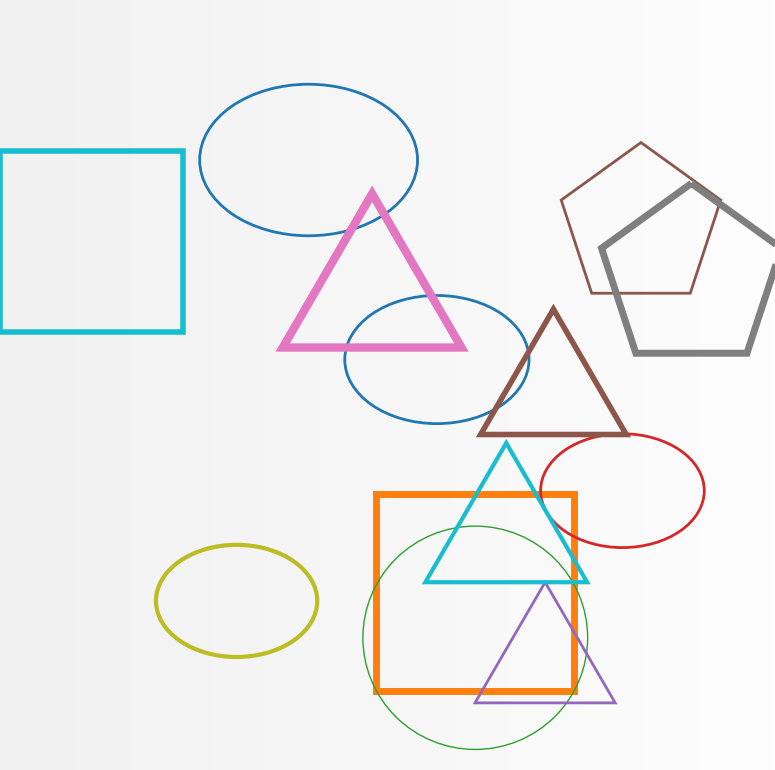[{"shape": "oval", "thickness": 1, "radius": 0.59, "center": [0.564, 0.533]}, {"shape": "oval", "thickness": 1, "radius": 0.7, "center": [0.398, 0.792]}, {"shape": "square", "thickness": 2.5, "radius": 0.64, "center": [0.612, 0.231]}, {"shape": "circle", "thickness": 0.5, "radius": 0.73, "center": [0.613, 0.172]}, {"shape": "oval", "thickness": 1, "radius": 0.53, "center": [0.803, 0.363]}, {"shape": "triangle", "thickness": 1, "radius": 0.52, "center": [0.703, 0.139]}, {"shape": "pentagon", "thickness": 1, "radius": 0.54, "center": [0.827, 0.707]}, {"shape": "triangle", "thickness": 2, "radius": 0.54, "center": [0.714, 0.49]}, {"shape": "triangle", "thickness": 3, "radius": 0.67, "center": [0.48, 0.615]}, {"shape": "pentagon", "thickness": 2.5, "radius": 0.61, "center": [0.892, 0.64]}, {"shape": "oval", "thickness": 1.5, "radius": 0.52, "center": [0.305, 0.22]}, {"shape": "triangle", "thickness": 1.5, "radius": 0.6, "center": [0.653, 0.304]}, {"shape": "square", "thickness": 2, "radius": 0.59, "center": [0.118, 0.686]}]